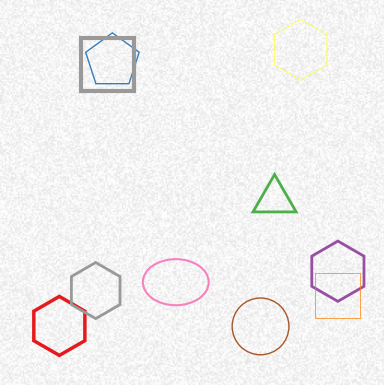[{"shape": "hexagon", "thickness": 2.5, "radius": 0.38, "center": [0.154, 0.153]}, {"shape": "pentagon", "thickness": 1, "radius": 0.37, "center": [0.292, 0.842]}, {"shape": "triangle", "thickness": 2, "radius": 0.32, "center": [0.713, 0.482]}, {"shape": "hexagon", "thickness": 2, "radius": 0.39, "center": [0.878, 0.296]}, {"shape": "square", "thickness": 0.5, "radius": 0.29, "center": [0.876, 0.232]}, {"shape": "hexagon", "thickness": 0.5, "radius": 0.39, "center": [0.781, 0.871]}, {"shape": "circle", "thickness": 1, "radius": 0.37, "center": [0.677, 0.152]}, {"shape": "oval", "thickness": 1.5, "radius": 0.43, "center": [0.457, 0.267]}, {"shape": "hexagon", "thickness": 2, "radius": 0.36, "center": [0.249, 0.245]}, {"shape": "square", "thickness": 3, "radius": 0.34, "center": [0.279, 0.832]}]